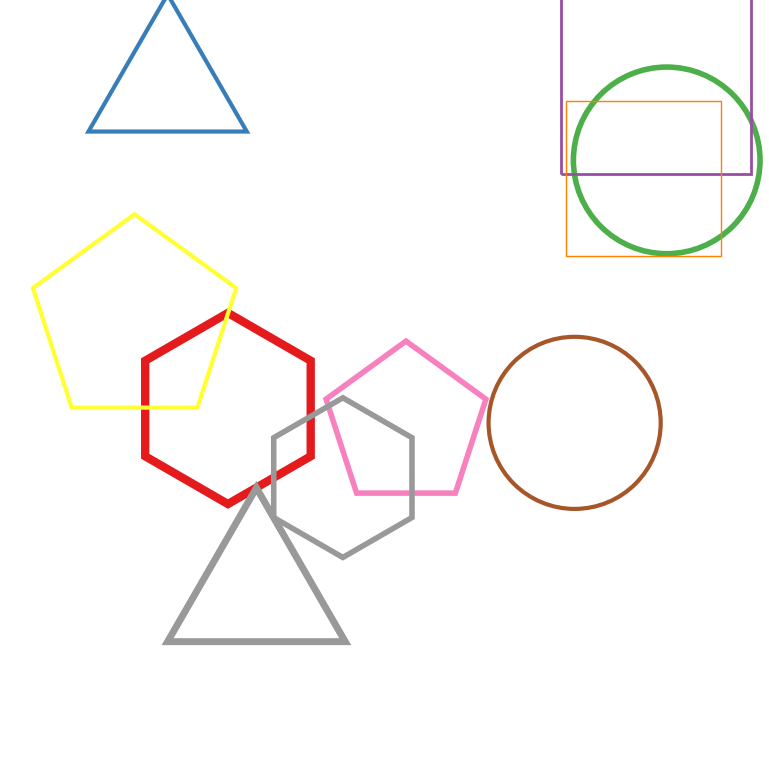[{"shape": "hexagon", "thickness": 3, "radius": 0.62, "center": [0.296, 0.469]}, {"shape": "triangle", "thickness": 1.5, "radius": 0.59, "center": [0.218, 0.889]}, {"shape": "circle", "thickness": 2, "radius": 0.61, "center": [0.866, 0.792]}, {"shape": "square", "thickness": 1, "radius": 0.62, "center": [0.852, 0.897]}, {"shape": "square", "thickness": 0.5, "radius": 0.5, "center": [0.836, 0.768]}, {"shape": "pentagon", "thickness": 1.5, "radius": 0.69, "center": [0.175, 0.583]}, {"shape": "circle", "thickness": 1.5, "radius": 0.56, "center": [0.746, 0.451]}, {"shape": "pentagon", "thickness": 2, "radius": 0.55, "center": [0.527, 0.448]}, {"shape": "hexagon", "thickness": 2, "radius": 0.52, "center": [0.445, 0.38]}, {"shape": "triangle", "thickness": 2.5, "radius": 0.67, "center": [0.333, 0.233]}]